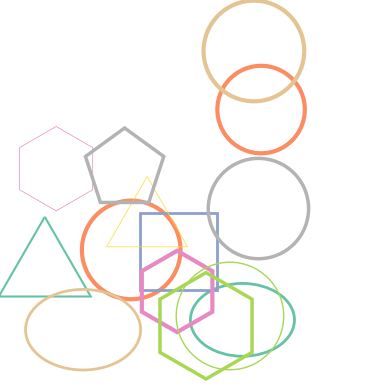[{"shape": "oval", "thickness": 2, "radius": 0.68, "center": [0.63, 0.169]}, {"shape": "triangle", "thickness": 1.5, "radius": 0.69, "center": [0.116, 0.299]}, {"shape": "circle", "thickness": 3, "radius": 0.57, "center": [0.678, 0.715]}, {"shape": "circle", "thickness": 3, "radius": 0.64, "center": [0.341, 0.351]}, {"shape": "square", "thickness": 2, "radius": 0.5, "center": [0.464, 0.347]}, {"shape": "hexagon", "thickness": 3, "radius": 0.53, "center": [0.46, 0.243]}, {"shape": "hexagon", "thickness": 0.5, "radius": 0.55, "center": [0.146, 0.562]}, {"shape": "hexagon", "thickness": 2.5, "radius": 0.69, "center": [0.535, 0.154]}, {"shape": "circle", "thickness": 1, "radius": 0.7, "center": [0.597, 0.179]}, {"shape": "triangle", "thickness": 0.5, "radius": 0.61, "center": [0.382, 0.42]}, {"shape": "oval", "thickness": 2, "radius": 0.75, "center": [0.216, 0.144]}, {"shape": "circle", "thickness": 3, "radius": 0.65, "center": [0.659, 0.868]}, {"shape": "pentagon", "thickness": 2.5, "radius": 0.53, "center": [0.324, 0.561]}, {"shape": "circle", "thickness": 2.5, "radius": 0.65, "center": [0.671, 0.458]}]